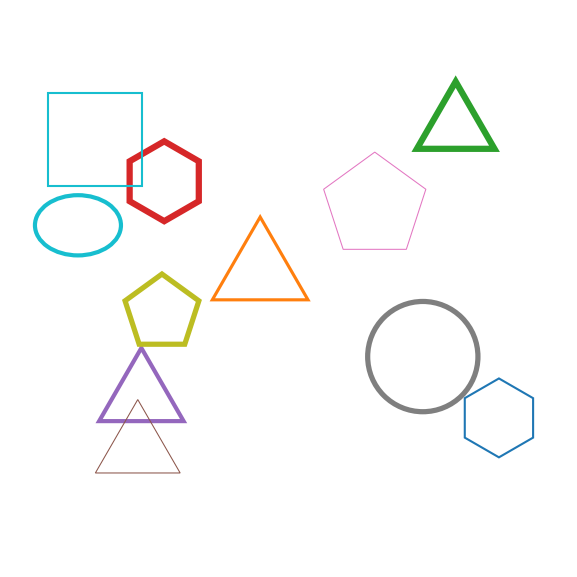[{"shape": "hexagon", "thickness": 1, "radius": 0.34, "center": [0.864, 0.276]}, {"shape": "triangle", "thickness": 1.5, "radius": 0.48, "center": [0.45, 0.528]}, {"shape": "triangle", "thickness": 3, "radius": 0.39, "center": [0.789, 0.78]}, {"shape": "hexagon", "thickness": 3, "radius": 0.35, "center": [0.284, 0.685]}, {"shape": "triangle", "thickness": 2, "radius": 0.42, "center": [0.245, 0.312]}, {"shape": "triangle", "thickness": 0.5, "radius": 0.42, "center": [0.239, 0.223]}, {"shape": "pentagon", "thickness": 0.5, "radius": 0.47, "center": [0.649, 0.643]}, {"shape": "circle", "thickness": 2.5, "radius": 0.48, "center": [0.732, 0.382]}, {"shape": "pentagon", "thickness": 2.5, "radius": 0.34, "center": [0.28, 0.457]}, {"shape": "square", "thickness": 1, "radius": 0.4, "center": [0.165, 0.757]}, {"shape": "oval", "thickness": 2, "radius": 0.37, "center": [0.135, 0.609]}]